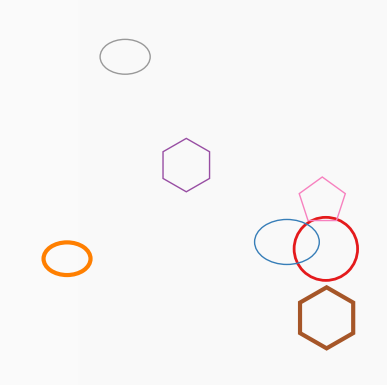[{"shape": "circle", "thickness": 2, "radius": 0.41, "center": [0.841, 0.354]}, {"shape": "oval", "thickness": 1, "radius": 0.42, "center": [0.74, 0.372]}, {"shape": "hexagon", "thickness": 1, "radius": 0.35, "center": [0.481, 0.571]}, {"shape": "oval", "thickness": 3, "radius": 0.3, "center": [0.173, 0.328]}, {"shape": "hexagon", "thickness": 3, "radius": 0.4, "center": [0.843, 0.174]}, {"shape": "pentagon", "thickness": 1, "radius": 0.31, "center": [0.832, 0.478]}, {"shape": "oval", "thickness": 1, "radius": 0.32, "center": [0.323, 0.852]}]